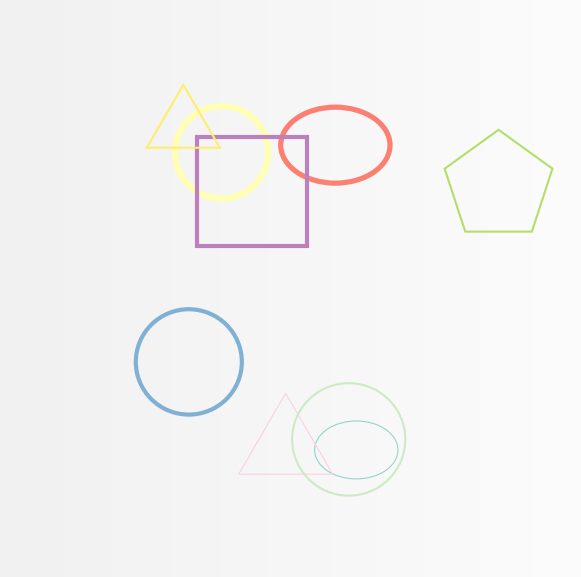[{"shape": "oval", "thickness": 0.5, "radius": 0.36, "center": [0.613, 0.22]}, {"shape": "circle", "thickness": 3, "radius": 0.4, "center": [0.381, 0.735]}, {"shape": "oval", "thickness": 2.5, "radius": 0.47, "center": [0.577, 0.748]}, {"shape": "circle", "thickness": 2, "radius": 0.46, "center": [0.325, 0.372]}, {"shape": "pentagon", "thickness": 1, "radius": 0.49, "center": [0.858, 0.677]}, {"shape": "triangle", "thickness": 0.5, "radius": 0.47, "center": [0.491, 0.225]}, {"shape": "square", "thickness": 2, "radius": 0.47, "center": [0.434, 0.667]}, {"shape": "circle", "thickness": 1, "radius": 0.49, "center": [0.6, 0.238]}, {"shape": "triangle", "thickness": 1, "radius": 0.36, "center": [0.315, 0.78]}]